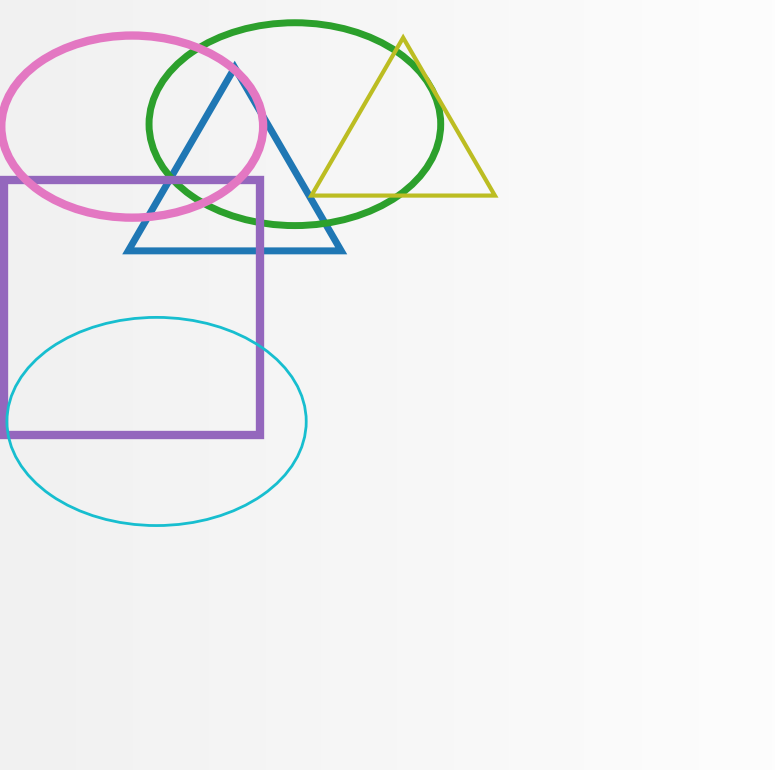[{"shape": "triangle", "thickness": 2.5, "radius": 0.79, "center": [0.303, 0.754]}, {"shape": "oval", "thickness": 2.5, "radius": 0.94, "center": [0.38, 0.839]}, {"shape": "square", "thickness": 3, "radius": 0.83, "center": [0.17, 0.6]}, {"shape": "oval", "thickness": 3, "radius": 0.84, "center": [0.171, 0.836]}, {"shape": "triangle", "thickness": 1.5, "radius": 0.68, "center": [0.52, 0.814]}, {"shape": "oval", "thickness": 1, "radius": 0.97, "center": [0.202, 0.453]}]